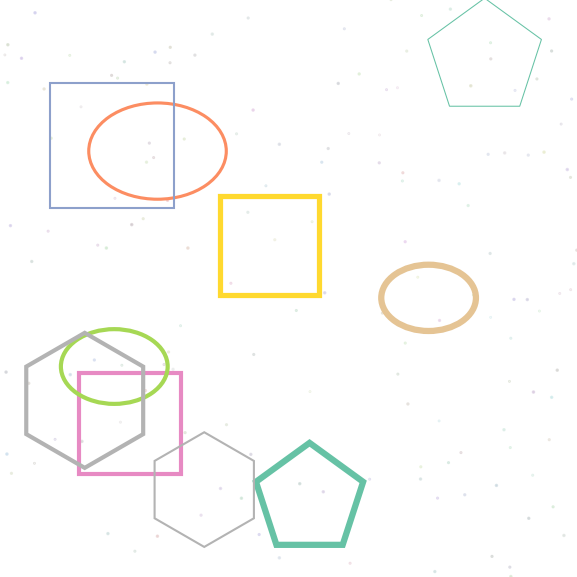[{"shape": "pentagon", "thickness": 0.5, "radius": 0.52, "center": [0.839, 0.899]}, {"shape": "pentagon", "thickness": 3, "radius": 0.49, "center": [0.536, 0.135]}, {"shape": "oval", "thickness": 1.5, "radius": 0.6, "center": [0.273, 0.738]}, {"shape": "square", "thickness": 1, "radius": 0.54, "center": [0.194, 0.747]}, {"shape": "square", "thickness": 2, "radius": 0.44, "center": [0.225, 0.266]}, {"shape": "oval", "thickness": 2, "radius": 0.46, "center": [0.198, 0.364]}, {"shape": "square", "thickness": 2.5, "radius": 0.43, "center": [0.466, 0.574]}, {"shape": "oval", "thickness": 3, "radius": 0.41, "center": [0.742, 0.483]}, {"shape": "hexagon", "thickness": 1, "radius": 0.5, "center": [0.354, 0.151]}, {"shape": "hexagon", "thickness": 2, "radius": 0.58, "center": [0.147, 0.306]}]